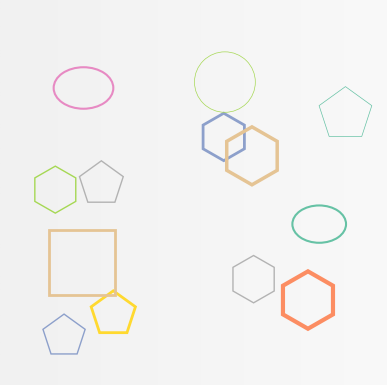[{"shape": "pentagon", "thickness": 0.5, "radius": 0.36, "center": [0.891, 0.704]}, {"shape": "oval", "thickness": 1.5, "radius": 0.35, "center": [0.824, 0.418]}, {"shape": "hexagon", "thickness": 3, "radius": 0.37, "center": [0.795, 0.221]}, {"shape": "hexagon", "thickness": 2, "radius": 0.31, "center": [0.577, 0.644]}, {"shape": "pentagon", "thickness": 1, "radius": 0.29, "center": [0.165, 0.127]}, {"shape": "oval", "thickness": 1.5, "radius": 0.38, "center": [0.215, 0.771]}, {"shape": "hexagon", "thickness": 1, "radius": 0.3, "center": [0.143, 0.507]}, {"shape": "circle", "thickness": 0.5, "radius": 0.39, "center": [0.58, 0.787]}, {"shape": "pentagon", "thickness": 2, "radius": 0.3, "center": [0.292, 0.185]}, {"shape": "square", "thickness": 2, "radius": 0.42, "center": [0.211, 0.318]}, {"shape": "hexagon", "thickness": 2.5, "radius": 0.38, "center": [0.65, 0.595]}, {"shape": "hexagon", "thickness": 1, "radius": 0.31, "center": [0.654, 0.275]}, {"shape": "pentagon", "thickness": 1, "radius": 0.3, "center": [0.262, 0.523]}]